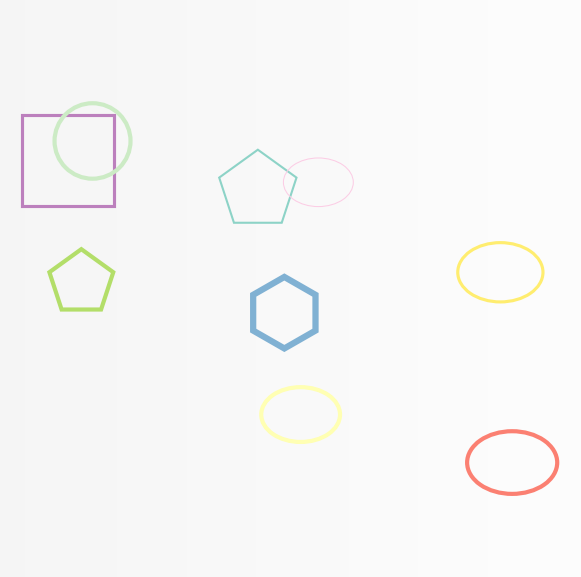[{"shape": "pentagon", "thickness": 1, "radius": 0.35, "center": [0.444, 0.67]}, {"shape": "oval", "thickness": 2, "radius": 0.34, "center": [0.517, 0.281]}, {"shape": "oval", "thickness": 2, "radius": 0.39, "center": [0.881, 0.198]}, {"shape": "hexagon", "thickness": 3, "radius": 0.31, "center": [0.489, 0.458]}, {"shape": "pentagon", "thickness": 2, "radius": 0.29, "center": [0.14, 0.51]}, {"shape": "oval", "thickness": 0.5, "radius": 0.3, "center": [0.548, 0.683]}, {"shape": "square", "thickness": 1.5, "radius": 0.39, "center": [0.117, 0.722]}, {"shape": "circle", "thickness": 2, "radius": 0.33, "center": [0.159, 0.755]}, {"shape": "oval", "thickness": 1.5, "radius": 0.37, "center": [0.861, 0.528]}]